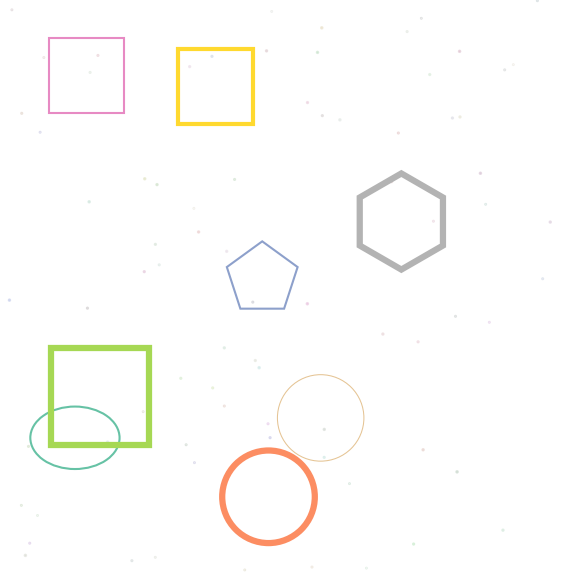[{"shape": "oval", "thickness": 1, "radius": 0.39, "center": [0.13, 0.241]}, {"shape": "circle", "thickness": 3, "radius": 0.4, "center": [0.465, 0.139]}, {"shape": "pentagon", "thickness": 1, "radius": 0.32, "center": [0.454, 0.517]}, {"shape": "square", "thickness": 1, "radius": 0.32, "center": [0.15, 0.868]}, {"shape": "square", "thickness": 3, "radius": 0.42, "center": [0.173, 0.312]}, {"shape": "square", "thickness": 2, "radius": 0.32, "center": [0.373, 0.85]}, {"shape": "circle", "thickness": 0.5, "radius": 0.37, "center": [0.555, 0.275]}, {"shape": "hexagon", "thickness": 3, "radius": 0.42, "center": [0.695, 0.616]}]